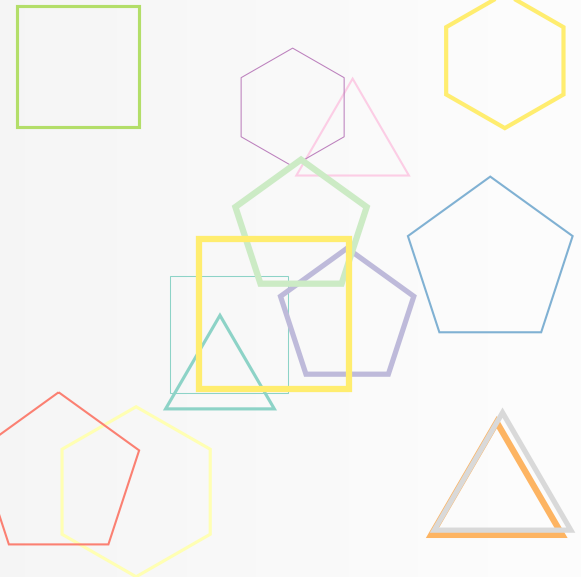[{"shape": "triangle", "thickness": 1.5, "radius": 0.54, "center": [0.378, 0.345]}, {"shape": "square", "thickness": 0.5, "radius": 0.51, "center": [0.394, 0.42]}, {"shape": "hexagon", "thickness": 1.5, "radius": 0.74, "center": [0.234, 0.148]}, {"shape": "pentagon", "thickness": 2.5, "radius": 0.6, "center": [0.597, 0.449]}, {"shape": "pentagon", "thickness": 1, "radius": 0.73, "center": [0.101, 0.174]}, {"shape": "pentagon", "thickness": 1, "radius": 0.74, "center": [0.843, 0.544]}, {"shape": "triangle", "thickness": 3, "radius": 0.65, "center": [0.855, 0.138]}, {"shape": "square", "thickness": 1.5, "radius": 0.52, "center": [0.134, 0.884]}, {"shape": "triangle", "thickness": 1, "radius": 0.56, "center": [0.607, 0.751]}, {"shape": "triangle", "thickness": 2.5, "radius": 0.68, "center": [0.865, 0.149]}, {"shape": "hexagon", "thickness": 0.5, "radius": 0.51, "center": [0.503, 0.813]}, {"shape": "pentagon", "thickness": 3, "radius": 0.59, "center": [0.518, 0.604]}, {"shape": "hexagon", "thickness": 2, "radius": 0.58, "center": [0.869, 0.894]}, {"shape": "square", "thickness": 3, "radius": 0.65, "center": [0.472, 0.455]}]